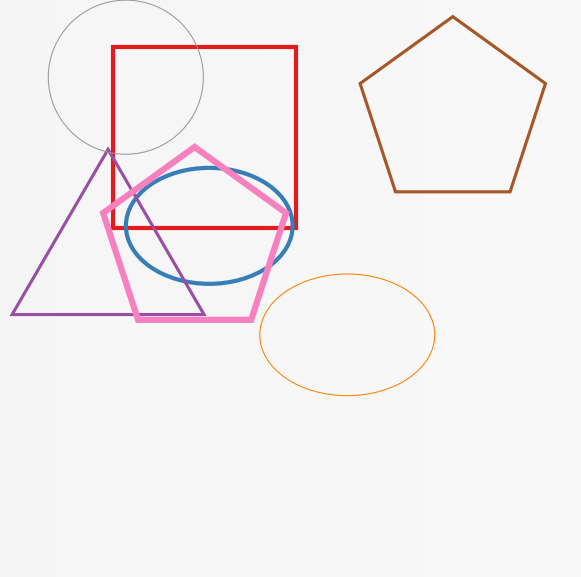[{"shape": "square", "thickness": 2, "radius": 0.78, "center": [0.352, 0.761]}, {"shape": "oval", "thickness": 2, "radius": 0.72, "center": [0.36, 0.608]}, {"shape": "triangle", "thickness": 1.5, "radius": 0.95, "center": [0.186, 0.55]}, {"shape": "oval", "thickness": 0.5, "radius": 0.75, "center": [0.597, 0.419]}, {"shape": "pentagon", "thickness": 1.5, "radius": 0.84, "center": [0.779, 0.803]}, {"shape": "pentagon", "thickness": 3, "radius": 0.83, "center": [0.335, 0.579]}, {"shape": "circle", "thickness": 0.5, "radius": 0.67, "center": [0.216, 0.865]}]